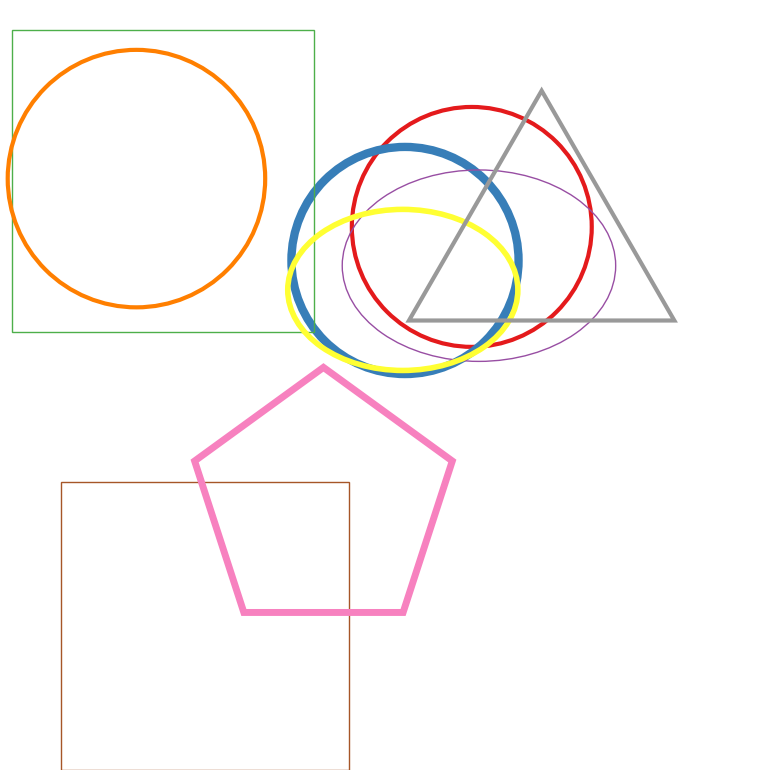[{"shape": "circle", "thickness": 1.5, "radius": 0.78, "center": [0.613, 0.705]}, {"shape": "circle", "thickness": 3, "radius": 0.74, "center": [0.526, 0.662]}, {"shape": "square", "thickness": 0.5, "radius": 0.98, "center": [0.211, 0.765]}, {"shape": "oval", "thickness": 0.5, "radius": 0.89, "center": [0.622, 0.655]}, {"shape": "circle", "thickness": 1.5, "radius": 0.84, "center": [0.177, 0.768]}, {"shape": "oval", "thickness": 2, "radius": 0.75, "center": [0.523, 0.623]}, {"shape": "square", "thickness": 0.5, "radius": 0.93, "center": [0.266, 0.187]}, {"shape": "pentagon", "thickness": 2.5, "radius": 0.88, "center": [0.42, 0.347]}, {"shape": "triangle", "thickness": 1.5, "radius": 0.99, "center": [0.703, 0.683]}]